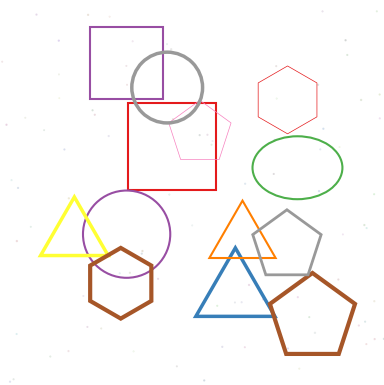[{"shape": "square", "thickness": 1.5, "radius": 0.57, "center": [0.447, 0.62]}, {"shape": "hexagon", "thickness": 0.5, "radius": 0.44, "center": [0.747, 0.741]}, {"shape": "triangle", "thickness": 2.5, "radius": 0.59, "center": [0.611, 0.238]}, {"shape": "oval", "thickness": 1.5, "radius": 0.58, "center": [0.773, 0.564]}, {"shape": "square", "thickness": 1.5, "radius": 0.47, "center": [0.328, 0.836]}, {"shape": "circle", "thickness": 1.5, "radius": 0.57, "center": [0.329, 0.392]}, {"shape": "triangle", "thickness": 1.5, "radius": 0.5, "center": [0.63, 0.38]}, {"shape": "triangle", "thickness": 2.5, "radius": 0.51, "center": [0.193, 0.387]}, {"shape": "pentagon", "thickness": 3, "radius": 0.58, "center": [0.812, 0.175]}, {"shape": "hexagon", "thickness": 3, "radius": 0.46, "center": [0.314, 0.264]}, {"shape": "pentagon", "thickness": 0.5, "radius": 0.43, "center": [0.519, 0.654]}, {"shape": "circle", "thickness": 2.5, "radius": 0.46, "center": [0.434, 0.773]}, {"shape": "pentagon", "thickness": 2, "radius": 0.47, "center": [0.745, 0.362]}]